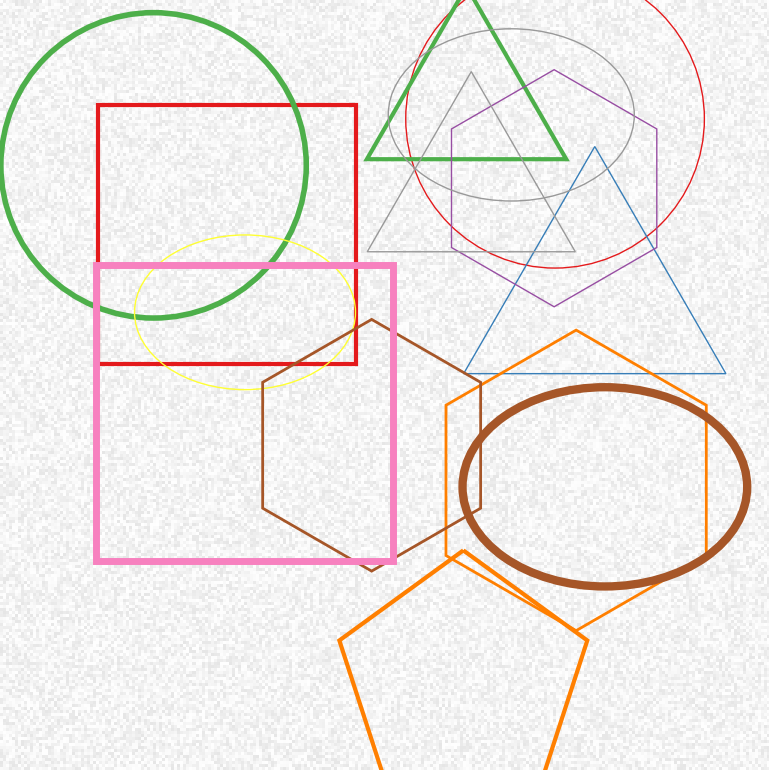[{"shape": "square", "thickness": 1.5, "radius": 0.84, "center": [0.295, 0.696]}, {"shape": "circle", "thickness": 0.5, "radius": 0.97, "center": [0.721, 0.846]}, {"shape": "triangle", "thickness": 0.5, "radius": 0.98, "center": [0.772, 0.613]}, {"shape": "circle", "thickness": 2, "radius": 0.99, "center": [0.199, 0.785]}, {"shape": "triangle", "thickness": 1.5, "radius": 0.75, "center": [0.606, 0.868]}, {"shape": "hexagon", "thickness": 0.5, "radius": 0.77, "center": [0.72, 0.756]}, {"shape": "pentagon", "thickness": 1.5, "radius": 0.85, "center": [0.602, 0.116]}, {"shape": "hexagon", "thickness": 1, "radius": 0.98, "center": [0.748, 0.376]}, {"shape": "oval", "thickness": 0.5, "radius": 0.72, "center": [0.318, 0.594]}, {"shape": "hexagon", "thickness": 1, "radius": 0.82, "center": [0.483, 0.422]}, {"shape": "oval", "thickness": 3, "radius": 0.92, "center": [0.786, 0.368]}, {"shape": "square", "thickness": 2.5, "radius": 0.96, "center": [0.317, 0.464]}, {"shape": "triangle", "thickness": 0.5, "radius": 0.78, "center": [0.612, 0.751]}, {"shape": "oval", "thickness": 0.5, "radius": 0.8, "center": [0.664, 0.851]}]